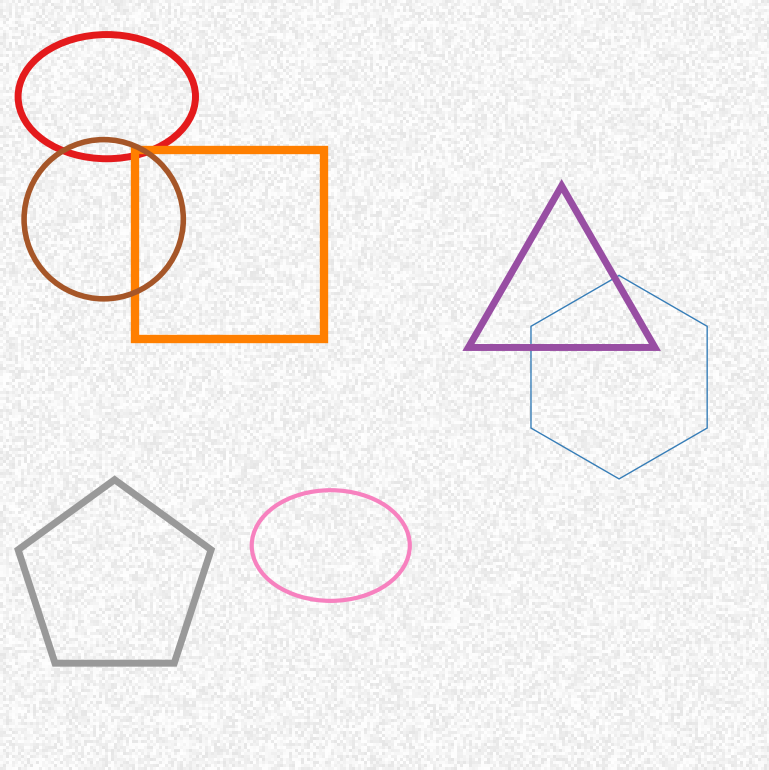[{"shape": "oval", "thickness": 2.5, "radius": 0.58, "center": [0.139, 0.874]}, {"shape": "hexagon", "thickness": 0.5, "radius": 0.66, "center": [0.804, 0.51]}, {"shape": "triangle", "thickness": 2.5, "radius": 0.7, "center": [0.729, 0.619]}, {"shape": "square", "thickness": 3, "radius": 0.61, "center": [0.298, 0.683]}, {"shape": "circle", "thickness": 2, "radius": 0.52, "center": [0.135, 0.715]}, {"shape": "oval", "thickness": 1.5, "radius": 0.51, "center": [0.43, 0.292]}, {"shape": "pentagon", "thickness": 2.5, "radius": 0.66, "center": [0.149, 0.245]}]